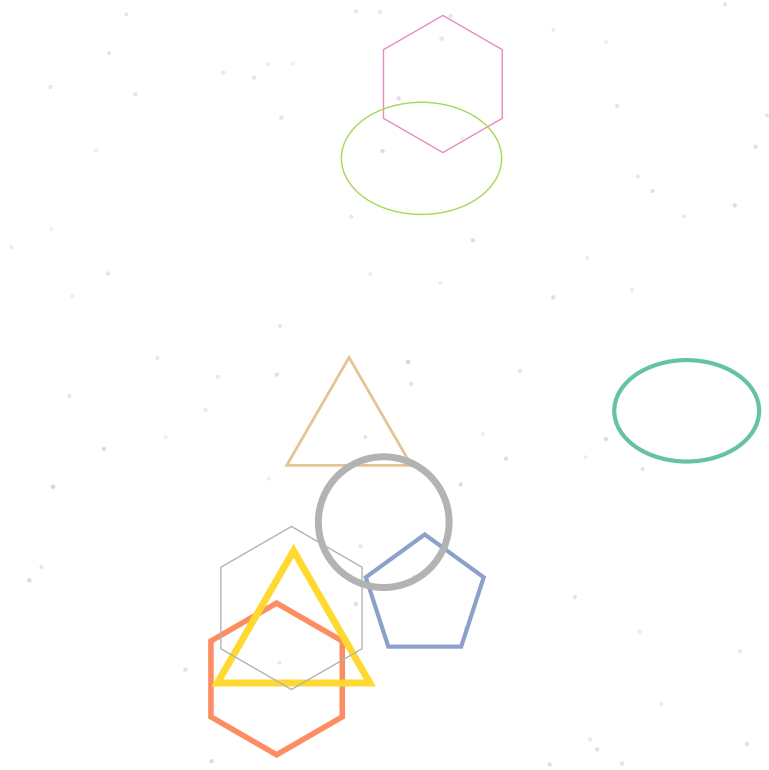[{"shape": "oval", "thickness": 1.5, "radius": 0.47, "center": [0.892, 0.466]}, {"shape": "hexagon", "thickness": 2, "radius": 0.49, "center": [0.359, 0.118]}, {"shape": "pentagon", "thickness": 1.5, "radius": 0.4, "center": [0.552, 0.225]}, {"shape": "hexagon", "thickness": 0.5, "radius": 0.45, "center": [0.575, 0.891]}, {"shape": "oval", "thickness": 0.5, "radius": 0.52, "center": [0.547, 0.794]}, {"shape": "triangle", "thickness": 2.5, "radius": 0.57, "center": [0.381, 0.17]}, {"shape": "triangle", "thickness": 1, "radius": 0.47, "center": [0.453, 0.442]}, {"shape": "hexagon", "thickness": 0.5, "radius": 0.53, "center": [0.379, 0.21]}, {"shape": "circle", "thickness": 2.5, "radius": 0.42, "center": [0.498, 0.322]}]